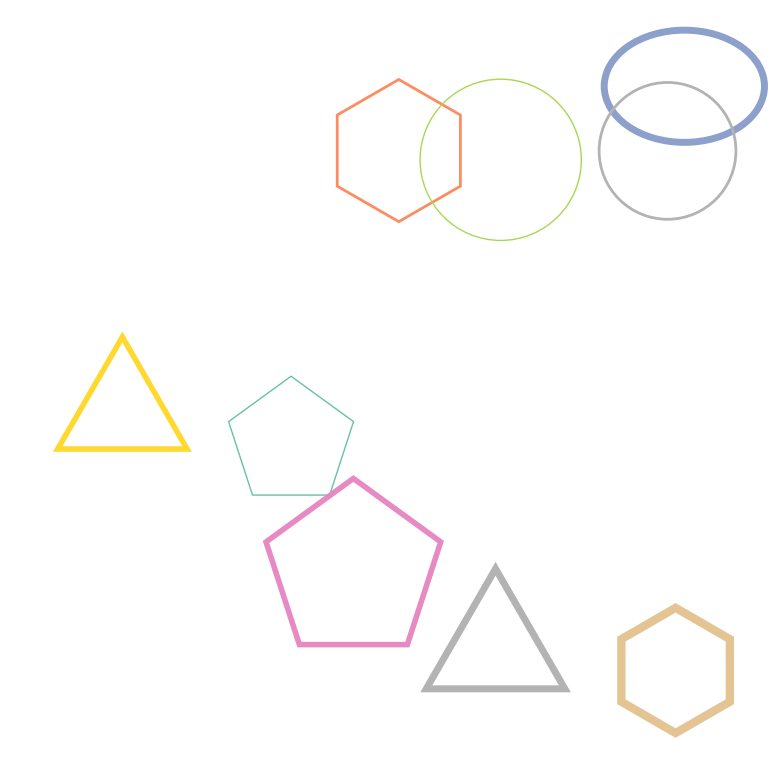[{"shape": "pentagon", "thickness": 0.5, "radius": 0.43, "center": [0.378, 0.426]}, {"shape": "hexagon", "thickness": 1, "radius": 0.46, "center": [0.518, 0.804]}, {"shape": "oval", "thickness": 2.5, "radius": 0.52, "center": [0.889, 0.888]}, {"shape": "pentagon", "thickness": 2, "radius": 0.6, "center": [0.459, 0.259]}, {"shape": "circle", "thickness": 0.5, "radius": 0.52, "center": [0.65, 0.792]}, {"shape": "triangle", "thickness": 2, "radius": 0.49, "center": [0.159, 0.465]}, {"shape": "hexagon", "thickness": 3, "radius": 0.41, "center": [0.877, 0.129]}, {"shape": "triangle", "thickness": 2.5, "radius": 0.52, "center": [0.644, 0.157]}, {"shape": "circle", "thickness": 1, "radius": 0.44, "center": [0.867, 0.804]}]